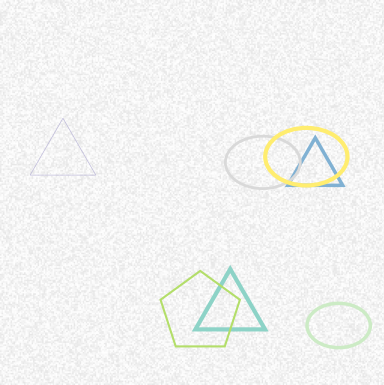[{"shape": "triangle", "thickness": 3, "radius": 0.52, "center": [0.598, 0.197]}, {"shape": "triangle", "thickness": 0.5, "radius": 0.49, "center": [0.164, 0.594]}, {"shape": "triangle", "thickness": 2.5, "radius": 0.41, "center": [0.819, 0.56]}, {"shape": "pentagon", "thickness": 1.5, "radius": 0.54, "center": [0.52, 0.188]}, {"shape": "oval", "thickness": 2, "radius": 0.49, "center": [0.683, 0.578]}, {"shape": "oval", "thickness": 2.5, "radius": 0.41, "center": [0.88, 0.155]}, {"shape": "oval", "thickness": 3, "radius": 0.53, "center": [0.796, 0.593]}]